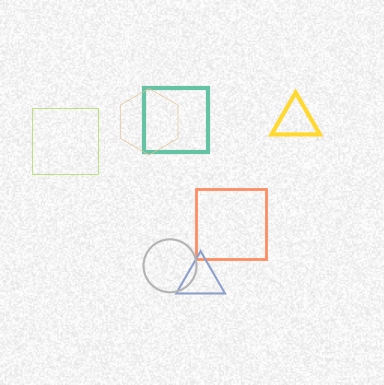[{"shape": "square", "thickness": 3, "radius": 0.41, "center": [0.456, 0.687]}, {"shape": "square", "thickness": 2, "radius": 0.46, "center": [0.6, 0.418]}, {"shape": "triangle", "thickness": 1.5, "radius": 0.37, "center": [0.521, 0.274]}, {"shape": "square", "thickness": 0.5, "radius": 0.43, "center": [0.168, 0.634]}, {"shape": "triangle", "thickness": 3, "radius": 0.36, "center": [0.768, 0.687]}, {"shape": "hexagon", "thickness": 0.5, "radius": 0.43, "center": [0.387, 0.684]}, {"shape": "circle", "thickness": 1.5, "radius": 0.34, "center": [0.442, 0.31]}]